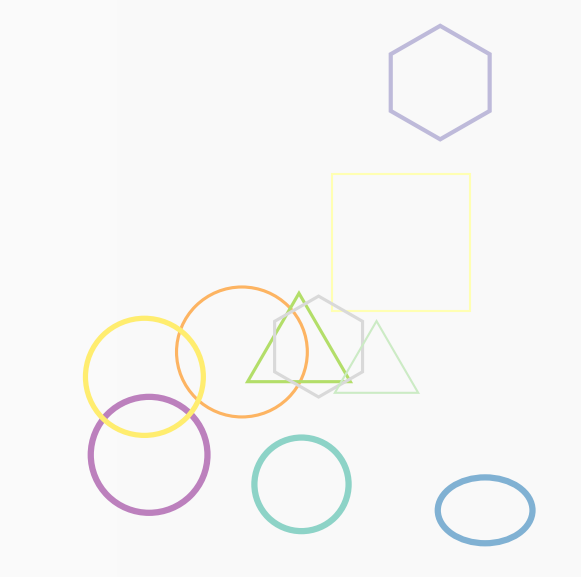[{"shape": "circle", "thickness": 3, "radius": 0.41, "center": [0.519, 0.16]}, {"shape": "square", "thickness": 1, "radius": 0.59, "center": [0.69, 0.579]}, {"shape": "hexagon", "thickness": 2, "radius": 0.49, "center": [0.757, 0.856]}, {"shape": "oval", "thickness": 3, "radius": 0.41, "center": [0.835, 0.115]}, {"shape": "circle", "thickness": 1.5, "radius": 0.56, "center": [0.416, 0.39]}, {"shape": "triangle", "thickness": 1.5, "radius": 0.51, "center": [0.514, 0.389]}, {"shape": "hexagon", "thickness": 1.5, "radius": 0.44, "center": [0.548, 0.399]}, {"shape": "circle", "thickness": 3, "radius": 0.5, "center": [0.257, 0.212]}, {"shape": "triangle", "thickness": 1, "radius": 0.41, "center": [0.648, 0.36]}, {"shape": "circle", "thickness": 2.5, "radius": 0.51, "center": [0.248, 0.347]}]